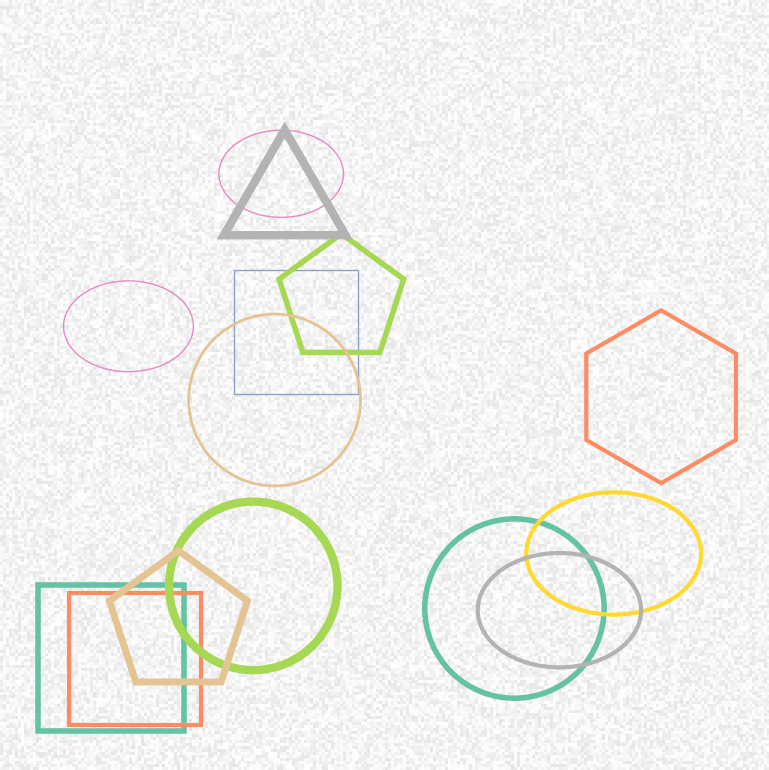[{"shape": "circle", "thickness": 2, "radius": 0.58, "center": [0.668, 0.21]}, {"shape": "square", "thickness": 2, "radius": 0.47, "center": [0.144, 0.146]}, {"shape": "square", "thickness": 1.5, "radius": 0.43, "center": [0.175, 0.144]}, {"shape": "hexagon", "thickness": 1.5, "radius": 0.56, "center": [0.859, 0.485]}, {"shape": "square", "thickness": 0.5, "radius": 0.4, "center": [0.385, 0.568]}, {"shape": "oval", "thickness": 0.5, "radius": 0.42, "center": [0.167, 0.576]}, {"shape": "oval", "thickness": 0.5, "radius": 0.4, "center": [0.365, 0.774]}, {"shape": "circle", "thickness": 3, "radius": 0.55, "center": [0.329, 0.239]}, {"shape": "pentagon", "thickness": 2, "radius": 0.43, "center": [0.443, 0.611]}, {"shape": "oval", "thickness": 1.5, "radius": 0.57, "center": [0.797, 0.281]}, {"shape": "pentagon", "thickness": 2.5, "radius": 0.47, "center": [0.232, 0.191]}, {"shape": "circle", "thickness": 1, "radius": 0.56, "center": [0.357, 0.481]}, {"shape": "triangle", "thickness": 3, "radius": 0.46, "center": [0.37, 0.74]}, {"shape": "oval", "thickness": 1.5, "radius": 0.53, "center": [0.727, 0.208]}]